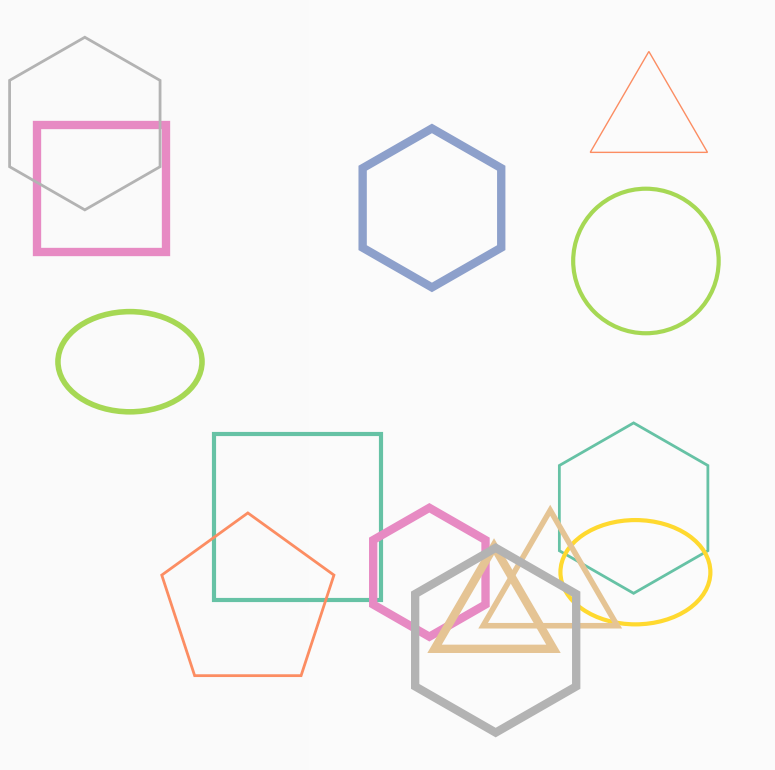[{"shape": "hexagon", "thickness": 1, "radius": 0.55, "center": [0.818, 0.34]}, {"shape": "square", "thickness": 1.5, "radius": 0.54, "center": [0.384, 0.329]}, {"shape": "triangle", "thickness": 0.5, "radius": 0.44, "center": [0.837, 0.846]}, {"shape": "pentagon", "thickness": 1, "radius": 0.58, "center": [0.32, 0.217]}, {"shape": "hexagon", "thickness": 3, "radius": 0.52, "center": [0.557, 0.73]}, {"shape": "square", "thickness": 3, "radius": 0.41, "center": [0.131, 0.755]}, {"shape": "hexagon", "thickness": 3, "radius": 0.42, "center": [0.554, 0.257]}, {"shape": "oval", "thickness": 2, "radius": 0.46, "center": [0.168, 0.53]}, {"shape": "circle", "thickness": 1.5, "radius": 0.47, "center": [0.833, 0.661]}, {"shape": "oval", "thickness": 1.5, "radius": 0.48, "center": [0.82, 0.257]}, {"shape": "triangle", "thickness": 3, "radius": 0.44, "center": [0.637, 0.202]}, {"shape": "triangle", "thickness": 2, "radius": 0.5, "center": [0.71, 0.237]}, {"shape": "hexagon", "thickness": 1, "radius": 0.56, "center": [0.109, 0.84]}, {"shape": "hexagon", "thickness": 3, "radius": 0.6, "center": [0.64, 0.169]}]